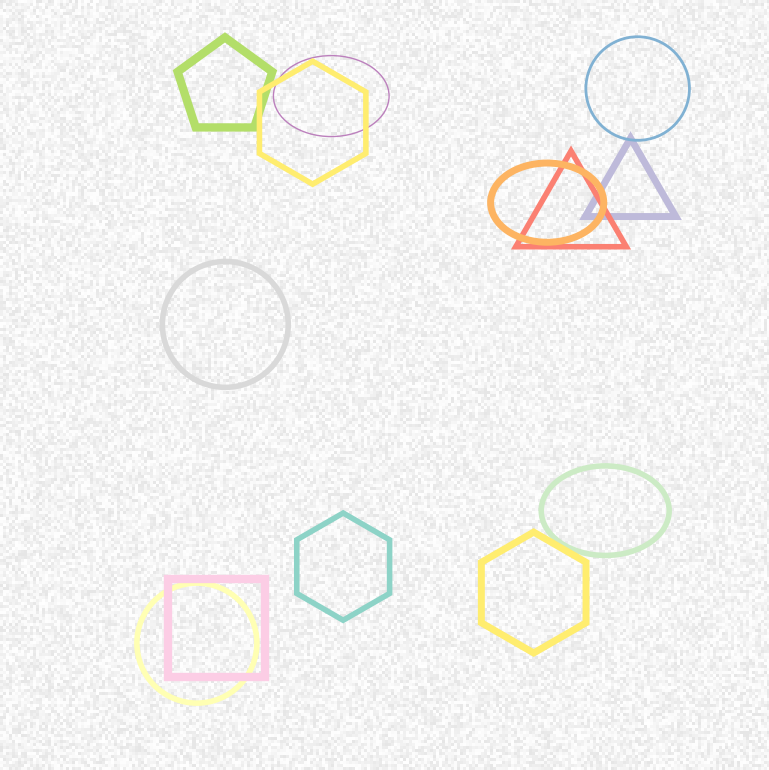[{"shape": "hexagon", "thickness": 2, "radius": 0.35, "center": [0.446, 0.264]}, {"shape": "circle", "thickness": 2, "radius": 0.39, "center": [0.256, 0.165]}, {"shape": "triangle", "thickness": 2.5, "radius": 0.34, "center": [0.819, 0.753]}, {"shape": "triangle", "thickness": 2, "radius": 0.41, "center": [0.742, 0.721]}, {"shape": "circle", "thickness": 1, "radius": 0.34, "center": [0.828, 0.885]}, {"shape": "oval", "thickness": 2.5, "radius": 0.37, "center": [0.711, 0.737]}, {"shape": "pentagon", "thickness": 3, "radius": 0.32, "center": [0.292, 0.887]}, {"shape": "square", "thickness": 3, "radius": 0.32, "center": [0.281, 0.184]}, {"shape": "circle", "thickness": 2, "radius": 0.41, "center": [0.293, 0.579]}, {"shape": "oval", "thickness": 0.5, "radius": 0.38, "center": [0.43, 0.875]}, {"shape": "oval", "thickness": 2, "radius": 0.42, "center": [0.786, 0.337]}, {"shape": "hexagon", "thickness": 2, "radius": 0.4, "center": [0.406, 0.841]}, {"shape": "hexagon", "thickness": 2.5, "radius": 0.39, "center": [0.693, 0.23]}]